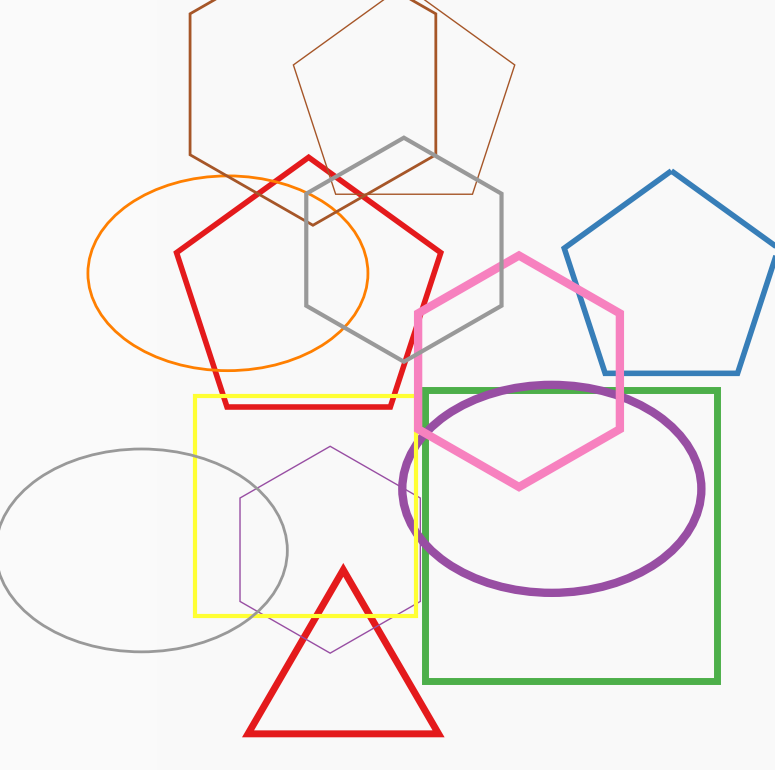[{"shape": "triangle", "thickness": 2.5, "radius": 0.71, "center": [0.443, 0.118]}, {"shape": "pentagon", "thickness": 2, "radius": 0.9, "center": [0.398, 0.616]}, {"shape": "pentagon", "thickness": 2, "radius": 0.73, "center": [0.866, 0.633]}, {"shape": "square", "thickness": 2.5, "radius": 0.94, "center": [0.737, 0.304]}, {"shape": "oval", "thickness": 3, "radius": 0.96, "center": [0.712, 0.365]}, {"shape": "hexagon", "thickness": 0.5, "radius": 0.67, "center": [0.426, 0.286]}, {"shape": "oval", "thickness": 1, "radius": 0.9, "center": [0.294, 0.645]}, {"shape": "square", "thickness": 1.5, "radius": 0.72, "center": [0.394, 0.343]}, {"shape": "pentagon", "thickness": 0.5, "radius": 0.75, "center": [0.521, 0.869]}, {"shape": "hexagon", "thickness": 1, "radius": 0.92, "center": [0.404, 0.891]}, {"shape": "hexagon", "thickness": 3, "radius": 0.75, "center": [0.67, 0.518]}, {"shape": "hexagon", "thickness": 1.5, "radius": 0.73, "center": [0.521, 0.676]}, {"shape": "oval", "thickness": 1, "radius": 0.94, "center": [0.183, 0.285]}]